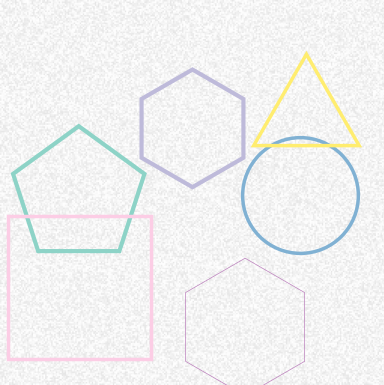[{"shape": "pentagon", "thickness": 3, "radius": 0.9, "center": [0.205, 0.493]}, {"shape": "hexagon", "thickness": 3, "radius": 0.76, "center": [0.5, 0.667]}, {"shape": "circle", "thickness": 2.5, "radius": 0.75, "center": [0.781, 0.492]}, {"shape": "square", "thickness": 2.5, "radius": 0.93, "center": [0.207, 0.253]}, {"shape": "hexagon", "thickness": 0.5, "radius": 0.89, "center": [0.637, 0.151]}, {"shape": "triangle", "thickness": 2.5, "radius": 0.79, "center": [0.796, 0.701]}]